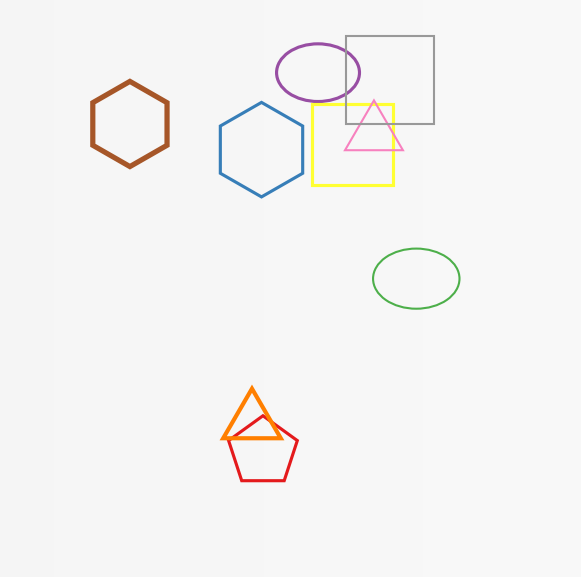[{"shape": "pentagon", "thickness": 1.5, "radius": 0.31, "center": [0.452, 0.217]}, {"shape": "hexagon", "thickness": 1.5, "radius": 0.41, "center": [0.45, 0.74]}, {"shape": "oval", "thickness": 1, "radius": 0.37, "center": [0.716, 0.517]}, {"shape": "oval", "thickness": 1.5, "radius": 0.36, "center": [0.547, 0.873]}, {"shape": "triangle", "thickness": 2, "radius": 0.29, "center": [0.434, 0.269]}, {"shape": "square", "thickness": 1.5, "radius": 0.35, "center": [0.607, 0.749]}, {"shape": "hexagon", "thickness": 2.5, "radius": 0.37, "center": [0.224, 0.784]}, {"shape": "triangle", "thickness": 1, "radius": 0.29, "center": [0.643, 0.768]}, {"shape": "square", "thickness": 1, "radius": 0.38, "center": [0.671, 0.861]}]